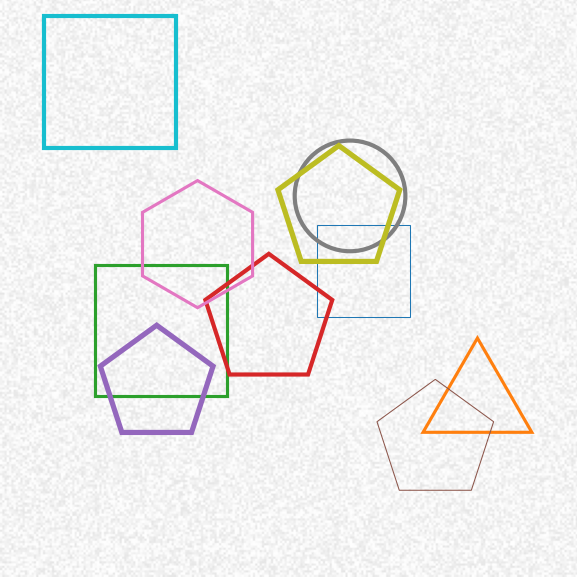[{"shape": "square", "thickness": 0.5, "radius": 0.4, "center": [0.63, 0.53]}, {"shape": "triangle", "thickness": 1.5, "radius": 0.54, "center": [0.827, 0.305]}, {"shape": "square", "thickness": 1.5, "radius": 0.57, "center": [0.279, 0.427]}, {"shape": "pentagon", "thickness": 2, "radius": 0.58, "center": [0.465, 0.444]}, {"shape": "pentagon", "thickness": 2.5, "radius": 0.51, "center": [0.271, 0.333]}, {"shape": "pentagon", "thickness": 0.5, "radius": 0.53, "center": [0.754, 0.236]}, {"shape": "hexagon", "thickness": 1.5, "radius": 0.55, "center": [0.342, 0.576]}, {"shape": "circle", "thickness": 2, "radius": 0.48, "center": [0.606, 0.66]}, {"shape": "pentagon", "thickness": 2.5, "radius": 0.55, "center": [0.587, 0.636]}, {"shape": "square", "thickness": 2, "radius": 0.57, "center": [0.19, 0.858]}]